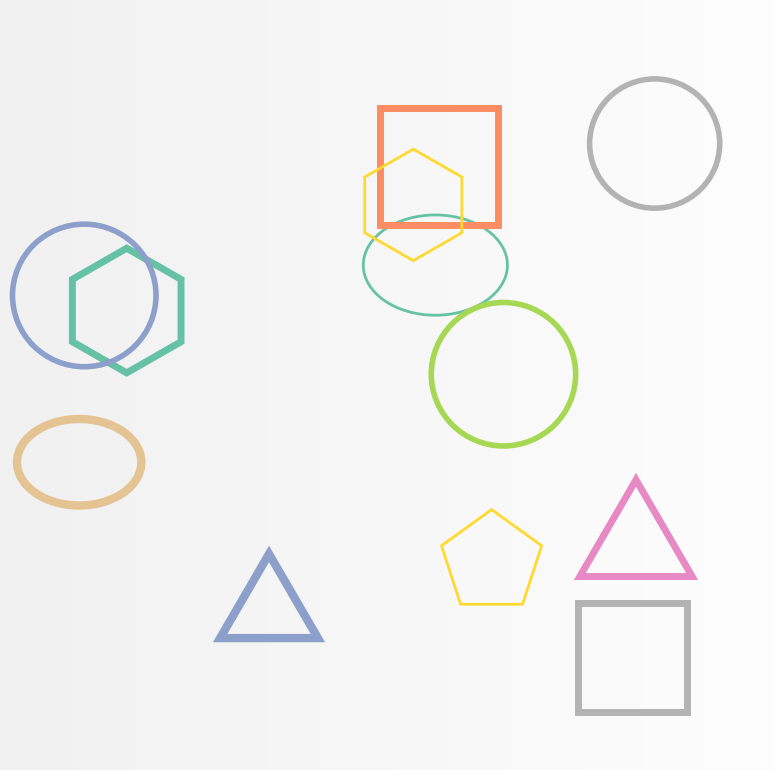[{"shape": "hexagon", "thickness": 2.5, "radius": 0.4, "center": [0.163, 0.597]}, {"shape": "oval", "thickness": 1, "radius": 0.47, "center": [0.562, 0.656]}, {"shape": "square", "thickness": 2.5, "radius": 0.38, "center": [0.567, 0.784]}, {"shape": "triangle", "thickness": 3, "radius": 0.36, "center": [0.347, 0.208]}, {"shape": "circle", "thickness": 2, "radius": 0.46, "center": [0.109, 0.616]}, {"shape": "triangle", "thickness": 2.5, "radius": 0.42, "center": [0.821, 0.293]}, {"shape": "circle", "thickness": 2, "radius": 0.47, "center": [0.65, 0.514]}, {"shape": "pentagon", "thickness": 1, "radius": 0.34, "center": [0.634, 0.27]}, {"shape": "hexagon", "thickness": 1, "radius": 0.36, "center": [0.533, 0.734]}, {"shape": "oval", "thickness": 3, "radius": 0.4, "center": [0.102, 0.4]}, {"shape": "square", "thickness": 2.5, "radius": 0.35, "center": [0.816, 0.146]}, {"shape": "circle", "thickness": 2, "radius": 0.42, "center": [0.845, 0.814]}]